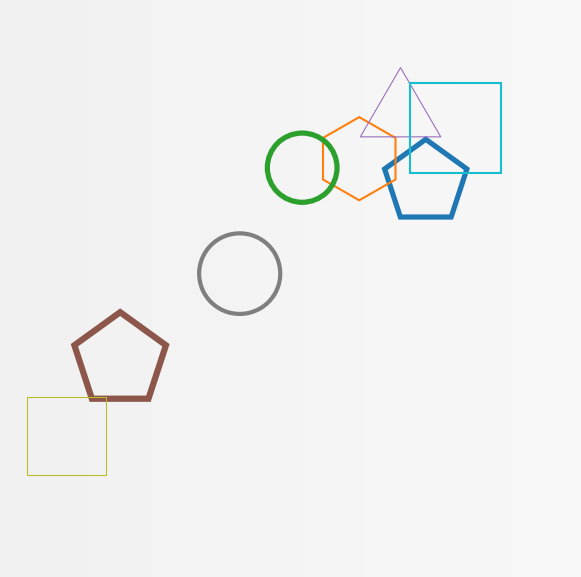[{"shape": "pentagon", "thickness": 2.5, "radius": 0.37, "center": [0.732, 0.684]}, {"shape": "hexagon", "thickness": 1, "radius": 0.36, "center": [0.618, 0.724]}, {"shape": "circle", "thickness": 2.5, "radius": 0.3, "center": [0.52, 0.709]}, {"shape": "triangle", "thickness": 0.5, "radius": 0.4, "center": [0.689, 0.802]}, {"shape": "pentagon", "thickness": 3, "radius": 0.41, "center": [0.207, 0.376]}, {"shape": "circle", "thickness": 2, "radius": 0.35, "center": [0.412, 0.525]}, {"shape": "square", "thickness": 0.5, "radius": 0.34, "center": [0.114, 0.244]}, {"shape": "square", "thickness": 1, "radius": 0.39, "center": [0.783, 0.777]}]